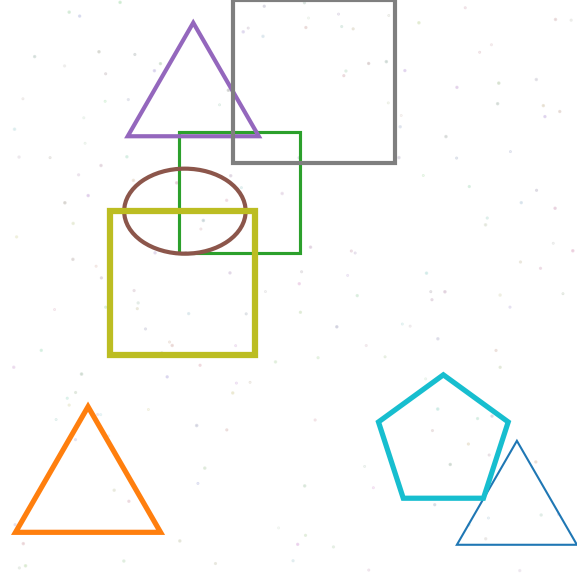[{"shape": "triangle", "thickness": 1, "radius": 0.6, "center": [0.895, 0.116]}, {"shape": "triangle", "thickness": 2.5, "radius": 0.73, "center": [0.152, 0.15]}, {"shape": "square", "thickness": 1.5, "radius": 0.52, "center": [0.415, 0.666]}, {"shape": "triangle", "thickness": 2, "radius": 0.66, "center": [0.335, 0.829]}, {"shape": "oval", "thickness": 2, "radius": 0.53, "center": [0.32, 0.633]}, {"shape": "square", "thickness": 2, "radius": 0.7, "center": [0.544, 0.858]}, {"shape": "square", "thickness": 3, "radius": 0.62, "center": [0.316, 0.51]}, {"shape": "pentagon", "thickness": 2.5, "radius": 0.59, "center": [0.768, 0.232]}]